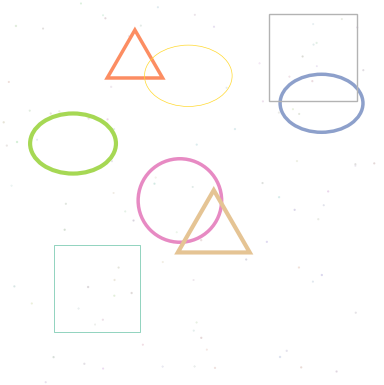[{"shape": "square", "thickness": 0.5, "radius": 0.56, "center": [0.252, 0.251]}, {"shape": "triangle", "thickness": 2.5, "radius": 0.42, "center": [0.35, 0.839]}, {"shape": "oval", "thickness": 2.5, "radius": 0.54, "center": [0.835, 0.732]}, {"shape": "circle", "thickness": 2.5, "radius": 0.54, "center": [0.467, 0.479]}, {"shape": "oval", "thickness": 3, "radius": 0.56, "center": [0.19, 0.627]}, {"shape": "oval", "thickness": 0.5, "radius": 0.57, "center": [0.489, 0.803]}, {"shape": "triangle", "thickness": 3, "radius": 0.54, "center": [0.555, 0.398]}, {"shape": "square", "thickness": 1, "radius": 0.57, "center": [0.813, 0.85]}]